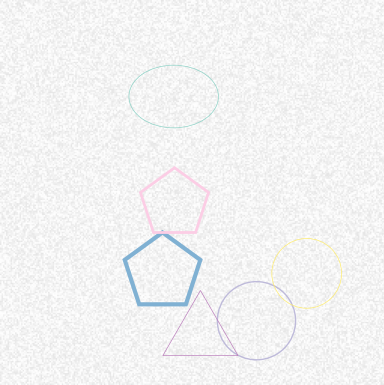[{"shape": "oval", "thickness": 0.5, "radius": 0.58, "center": [0.451, 0.749]}, {"shape": "circle", "thickness": 1, "radius": 0.51, "center": [0.666, 0.167]}, {"shape": "pentagon", "thickness": 3, "radius": 0.52, "center": [0.422, 0.293]}, {"shape": "pentagon", "thickness": 2, "radius": 0.46, "center": [0.453, 0.471]}, {"shape": "triangle", "thickness": 0.5, "radius": 0.56, "center": [0.521, 0.133]}, {"shape": "circle", "thickness": 0.5, "radius": 0.45, "center": [0.797, 0.29]}]